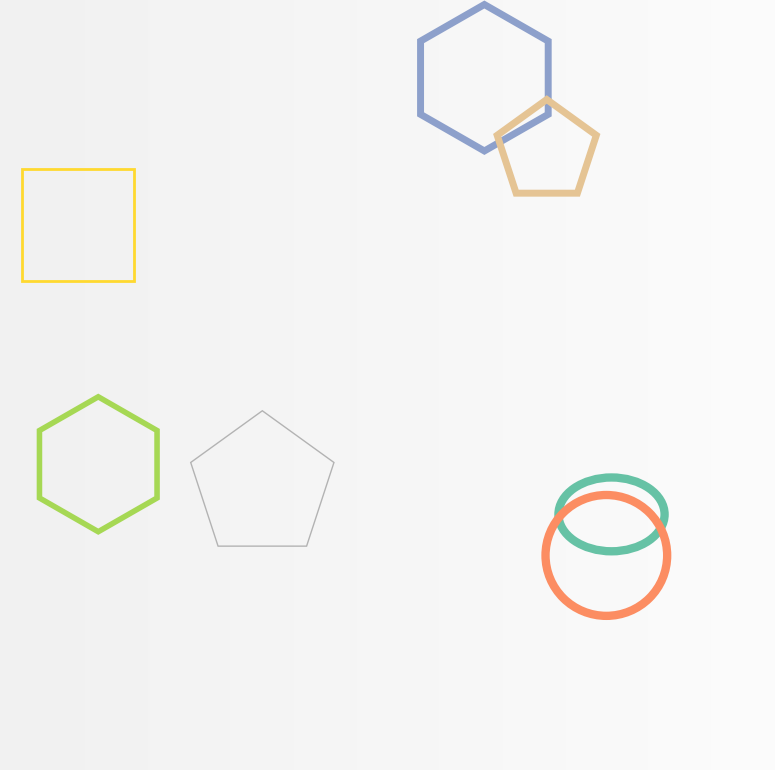[{"shape": "oval", "thickness": 3, "radius": 0.34, "center": [0.789, 0.332]}, {"shape": "circle", "thickness": 3, "radius": 0.39, "center": [0.782, 0.279]}, {"shape": "hexagon", "thickness": 2.5, "radius": 0.48, "center": [0.625, 0.899]}, {"shape": "hexagon", "thickness": 2, "radius": 0.44, "center": [0.127, 0.397]}, {"shape": "square", "thickness": 1, "radius": 0.36, "center": [0.101, 0.708]}, {"shape": "pentagon", "thickness": 2.5, "radius": 0.34, "center": [0.705, 0.804]}, {"shape": "pentagon", "thickness": 0.5, "radius": 0.49, "center": [0.338, 0.369]}]